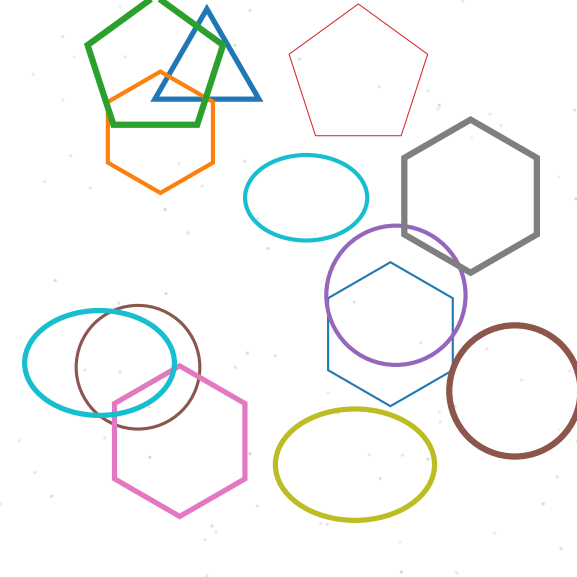[{"shape": "triangle", "thickness": 2.5, "radius": 0.52, "center": [0.358, 0.88]}, {"shape": "hexagon", "thickness": 1, "radius": 0.62, "center": [0.676, 0.42]}, {"shape": "hexagon", "thickness": 2, "radius": 0.53, "center": [0.278, 0.77]}, {"shape": "pentagon", "thickness": 3, "radius": 0.62, "center": [0.269, 0.883]}, {"shape": "pentagon", "thickness": 0.5, "radius": 0.63, "center": [0.621, 0.866]}, {"shape": "circle", "thickness": 2, "radius": 0.6, "center": [0.686, 0.488]}, {"shape": "circle", "thickness": 1.5, "radius": 0.54, "center": [0.239, 0.363]}, {"shape": "circle", "thickness": 3, "radius": 0.57, "center": [0.892, 0.322]}, {"shape": "hexagon", "thickness": 2.5, "radius": 0.65, "center": [0.311, 0.235]}, {"shape": "hexagon", "thickness": 3, "radius": 0.66, "center": [0.815, 0.659]}, {"shape": "oval", "thickness": 2.5, "radius": 0.69, "center": [0.615, 0.195]}, {"shape": "oval", "thickness": 2, "radius": 0.53, "center": [0.53, 0.657]}, {"shape": "oval", "thickness": 2.5, "radius": 0.65, "center": [0.172, 0.371]}]